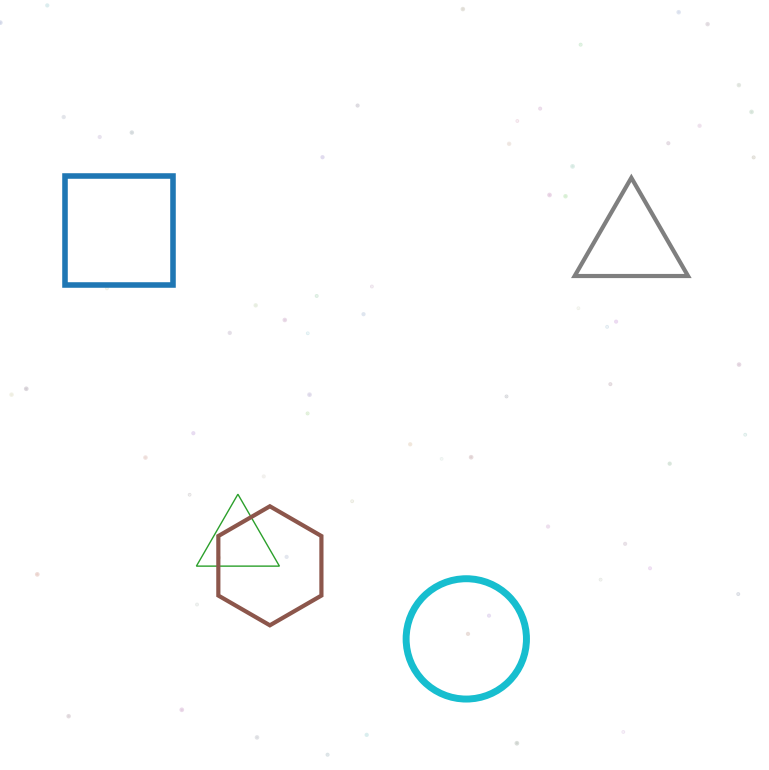[{"shape": "square", "thickness": 2, "radius": 0.35, "center": [0.154, 0.7]}, {"shape": "triangle", "thickness": 0.5, "radius": 0.31, "center": [0.309, 0.296]}, {"shape": "hexagon", "thickness": 1.5, "radius": 0.39, "center": [0.35, 0.265]}, {"shape": "triangle", "thickness": 1.5, "radius": 0.43, "center": [0.82, 0.684]}, {"shape": "circle", "thickness": 2.5, "radius": 0.39, "center": [0.606, 0.17]}]